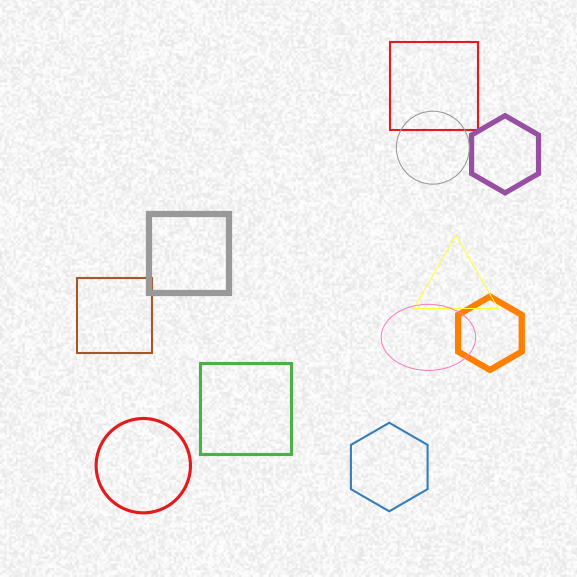[{"shape": "square", "thickness": 1, "radius": 0.38, "center": [0.751, 0.85]}, {"shape": "circle", "thickness": 1.5, "radius": 0.41, "center": [0.248, 0.193]}, {"shape": "hexagon", "thickness": 1, "radius": 0.38, "center": [0.674, 0.19]}, {"shape": "square", "thickness": 1.5, "radius": 0.39, "center": [0.425, 0.291]}, {"shape": "hexagon", "thickness": 2.5, "radius": 0.33, "center": [0.875, 0.732]}, {"shape": "hexagon", "thickness": 3, "radius": 0.32, "center": [0.848, 0.422]}, {"shape": "triangle", "thickness": 0.5, "radius": 0.42, "center": [0.79, 0.507]}, {"shape": "square", "thickness": 1, "radius": 0.32, "center": [0.198, 0.453]}, {"shape": "oval", "thickness": 0.5, "radius": 0.41, "center": [0.742, 0.415]}, {"shape": "square", "thickness": 3, "radius": 0.34, "center": [0.327, 0.56]}, {"shape": "circle", "thickness": 0.5, "radius": 0.32, "center": [0.749, 0.743]}]